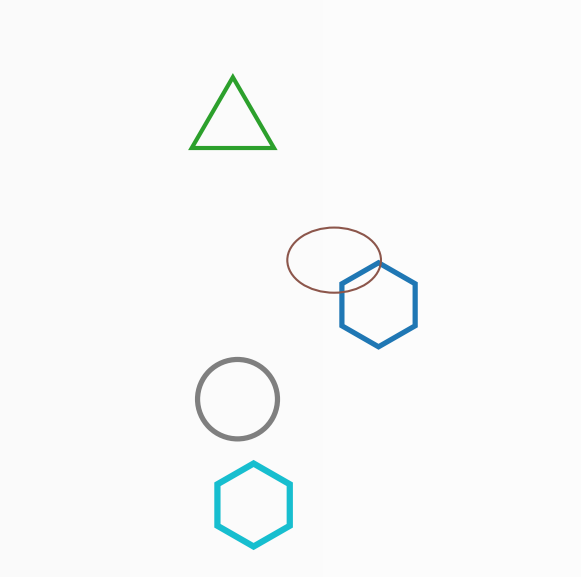[{"shape": "hexagon", "thickness": 2.5, "radius": 0.36, "center": [0.651, 0.471]}, {"shape": "triangle", "thickness": 2, "radius": 0.41, "center": [0.401, 0.784]}, {"shape": "oval", "thickness": 1, "radius": 0.4, "center": [0.575, 0.549]}, {"shape": "circle", "thickness": 2.5, "radius": 0.34, "center": [0.409, 0.308]}, {"shape": "hexagon", "thickness": 3, "radius": 0.36, "center": [0.436, 0.125]}]